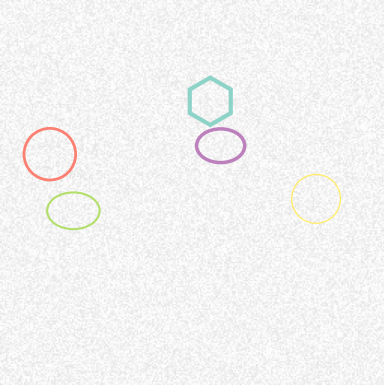[{"shape": "hexagon", "thickness": 3, "radius": 0.31, "center": [0.546, 0.737]}, {"shape": "circle", "thickness": 2, "radius": 0.34, "center": [0.129, 0.6]}, {"shape": "oval", "thickness": 1.5, "radius": 0.34, "center": [0.191, 0.453]}, {"shape": "oval", "thickness": 2.5, "radius": 0.31, "center": [0.573, 0.621]}, {"shape": "circle", "thickness": 1, "radius": 0.32, "center": [0.821, 0.483]}]